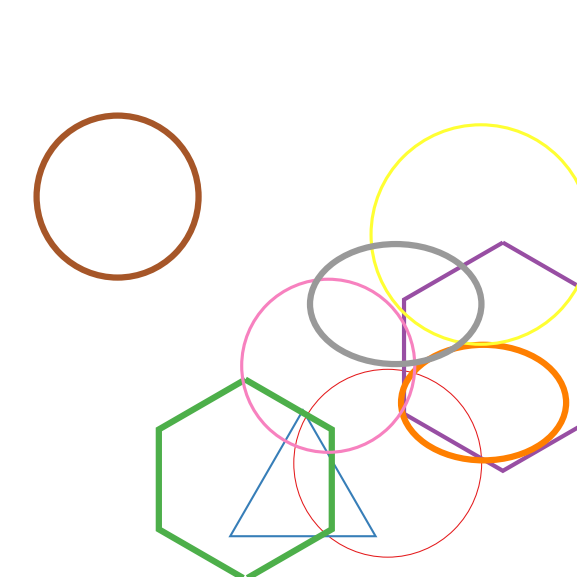[{"shape": "circle", "thickness": 0.5, "radius": 0.81, "center": [0.671, 0.197]}, {"shape": "triangle", "thickness": 1, "radius": 0.73, "center": [0.524, 0.143]}, {"shape": "hexagon", "thickness": 3, "radius": 0.86, "center": [0.425, 0.169]}, {"shape": "hexagon", "thickness": 2, "radius": 0.99, "center": [0.871, 0.381]}, {"shape": "oval", "thickness": 3, "radius": 0.71, "center": [0.837, 0.302]}, {"shape": "circle", "thickness": 1.5, "radius": 0.95, "center": [0.833, 0.593]}, {"shape": "circle", "thickness": 3, "radius": 0.7, "center": [0.204, 0.659]}, {"shape": "circle", "thickness": 1.5, "radius": 0.75, "center": [0.568, 0.366]}, {"shape": "oval", "thickness": 3, "radius": 0.74, "center": [0.685, 0.473]}]